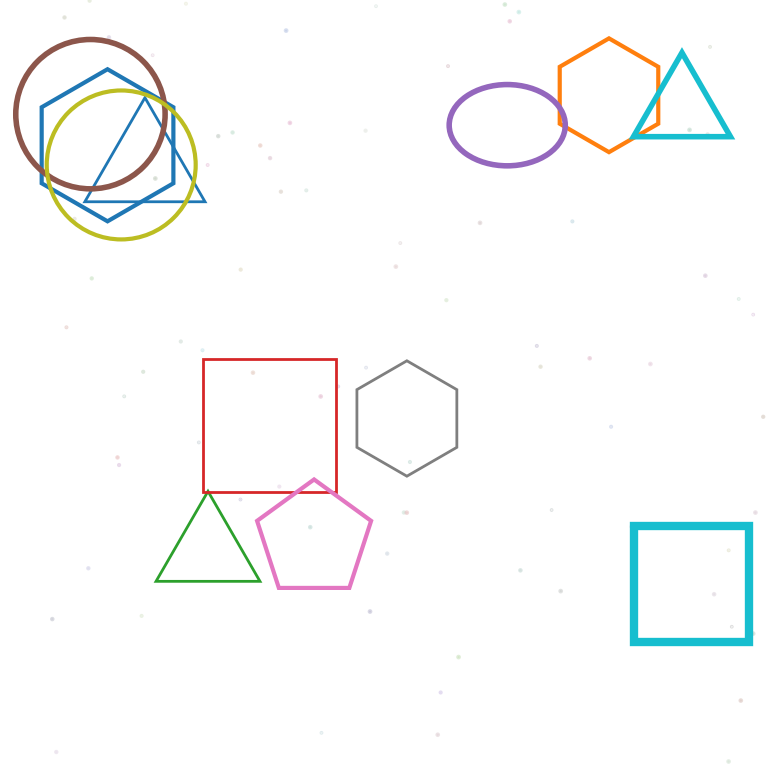[{"shape": "hexagon", "thickness": 1.5, "radius": 0.49, "center": [0.14, 0.811]}, {"shape": "triangle", "thickness": 1, "radius": 0.45, "center": [0.188, 0.783]}, {"shape": "hexagon", "thickness": 1.5, "radius": 0.37, "center": [0.791, 0.876]}, {"shape": "triangle", "thickness": 1, "radius": 0.39, "center": [0.27, 0.284]}, {"shape": "square", "thickness": 1, "radius": 0.43, "center": [0.35, 0.447]}, {"shape": "oval", "thickness": 2, "radius": 0.38, "center": [0.659, 0.837]}, {"shape": "circle", "thickness": 2, "radius": 0.48, "center": [0.117, 0.852]}, {"shape": "pentagon", "thickness": 1.5, "radius": 0.39, "center": [0.408, 0.299]}, {"shape": "hexagon", "thickness": 1, "radius": 0.37, "center": [0.528, 0.457]}, {"shape": "circle", "thickness": 1.5, "radius": 0.48, "center": [0.157, 0.786]}, {"shape": "triangle", "thickness": 2, "radius": 0.36, "center": [0.886, 0.859]}, {"shape": "square", "thickness": 3, "radius": 0.37, "center": [0.898, 0.242]}]